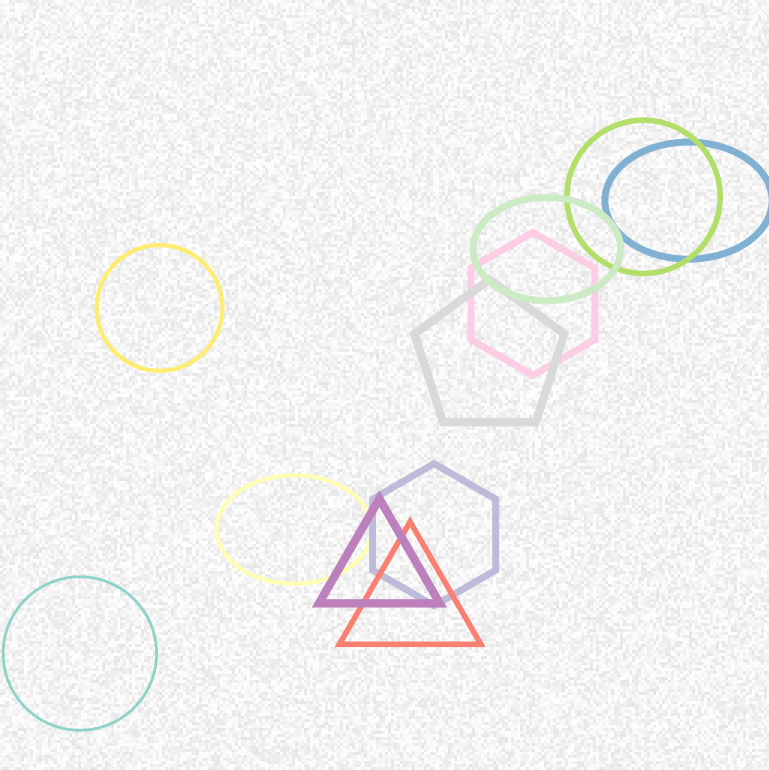[{"shape": "circle", "thickness": 1, "radius": 0.5, "center": [0.104, 0.151]}, {"shape": "oval", "thickness": 1.5, "radius": 0.5, "center": [0.382, 0.312]}, {"shape": "hexagon", "thickness": 2.5, "radius": 0.46, "center": [0.564, 0.306]}, {"shape": "triangle", "thickness": 2, "radius": 0.53, "center": [0.533, 0.216]}, {"shape": "oval", "thickness": 2.5, "radius": 0.54, "center": [0.894, 0.739]}, {"shape": "circle", "thickness": 2, "radius": 0.5, "center": [0.836, 0.744]}, {"shape": "hexagon", "thickness": 2.5, "radius": 0.46, "center": [0.692, 0.605]}, {"shape": "pentagon", "thickness": 3, "radius": 0.51, "center": [0.636, 0.535]}, {"shape": "triangle", "thickness": 3, "radius": 0.45, "center": [0.493, 0.262]}, {"shape": "oval", "thickness": 2.5, "radius": 0.48, "center": [0.71, 0.677]}, {"shape": "circle", "thickness": 1.5, "radius": 0.41, "center": [0.207, 0.6]}]